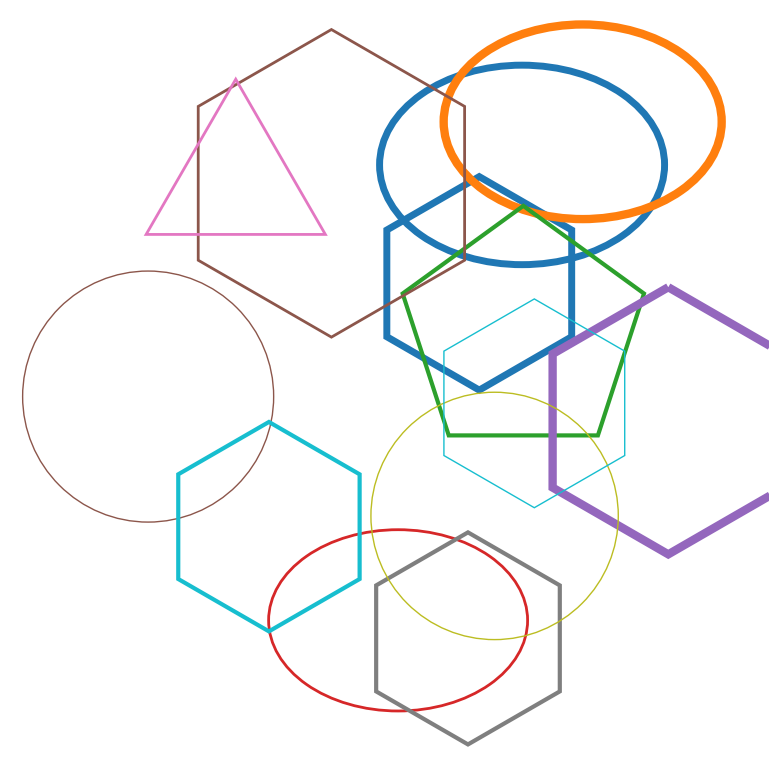[{"shape": "oval", "thickness": 2.5, "radius": 0.93, "center": [0.678, 0.786]}, {"shape": "hexagon", "thickness": 2.5, "radius": 0.69, "center": [0.622, 0.632]}, {"shape": "oval", "thickness": 3, "radius": 0.9, "center": [0.757, 0.842]}, {"shape": "pentagon", "thickness": 1.5, "radius": 0.82, "center": [0.68, 0.568]}, {"shape": "oval", "thickness": 1, "radius": 0.84, "center": [0.517, 0.194]}, {"shape": "hexagon", "thickness": 3, "radius": 0.87, "center": [0.868, 0.454]}, {"shape": "circle", "thickness": 0.5, "radius": 0.82, "center": [0.192, 0.485]}, {"shape": "hexagon", "thickness": 1, "radius": 1.0, "center": [0.43, 0.762]}, {"shape": "triangle", "thickness": 1, "radius": 0.67, "center": [0.306, 0.763]}, {"shape": "hexagon", "thickness": 1.5, "radius": 0.69, "center": [0.608, 0.171]}, {"shape": "circle", "thickness": 0.5, "radius": 0.8, "center": [0.642, 0.33]}, {"shape": "hexagon", "thickness": 1.5, "radius": 0.68, "center": [0.349, 0.316]}, {"shape": "hexagon", "thickness": 0.5, "radius": 0.68, "center": [0.694, 0.476]}]